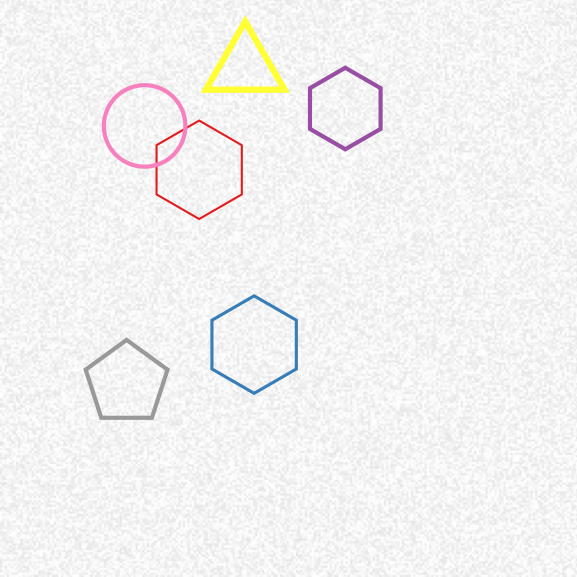[{"shape": "hexagon", "thickness": 1, "radius": 0.43, "center": [0.345, 0.705]}, {"shape": "hexagon", "thickness": 1.5, "radius": 0.42, "center": [0.44, 0.402]}, {"shape": "hexagon", "thickness": 2, "radius": 0.35, "center": [0.598, 0.811]}, {"shape": "triangle", "thickness": 3, "radius": 0.39, "center": [0.425, 0.883]}, {"shape": "circle", "thickness": 2, "radius": 0.35, "center": [0.25, 0.781]}, {"shape": "pentagon", "thickness": 2, "radius": 0.37, "center": [0.219, 0.336]}]